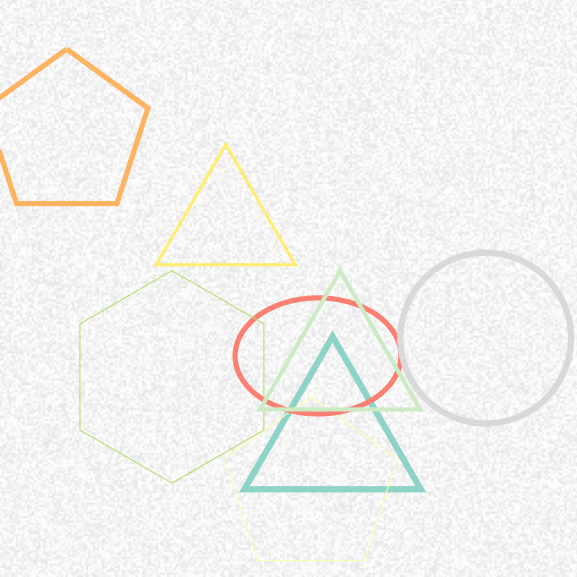[{"shape": "triangle", "thickness": 3, "radius": 0.88, "center": [0.576, 0.24]}, {"shape": "pentagon", "thickness": 0.5, "radius": 0.78, "center": [0.538, 0.155]}, {"shape": "oval", "thickness": 2.5, "radius": 0.72, "center": [0.551, 0.383]}, {"shape": "pentagon", "thickness": 2.5, "radius": 0.74, "center": [0.115, 0.766]}, {"shape": "hexagon", "thickness": 0.5, "radius": 0.92, "center": [0.298, 0.346]}, {"shape": "circle", "thickness": 3, "radius": 0.74, "center": [0.841, 0.414]}, {"shape": "triangle", "thickness": 2, "radius": 0.8, "center": [0.589, 0.37]}, {"shape": "triangle", "thickness": 1.5, "radius": 0.7, "center": [0.391, 0.61]}]